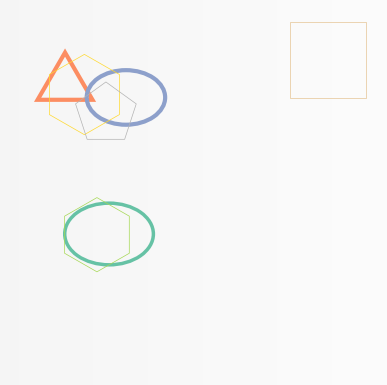[{"shape": "oval", "thickness": 2.5, "radius": 0.57, "center": [0.281, 0.392]}, {"shape": "triangle", "thickness": 3, "radius": 0.41, "center": [0.168, 0.782]}, {"shape": "oval", "thickness": 3, "radius": 0.51, "center": [0.325, 0.747]}, {"shape": "hexagon", "thickness": 0.5, "radius": 0.48, "center": [0.25, 0.39]}, {"shape": "hexagon", "thickness": 0.5, "radius": 0.52, "center": [0.218, 0.754]}, {"shape": "square", "thickness": 0.5, "radius": 0.49, "center": [0.847, 0.844]}, {"shape": "pentagon", "thickness": 0.5, "radius": 0.41, "center": [0.273, 0.705]}]